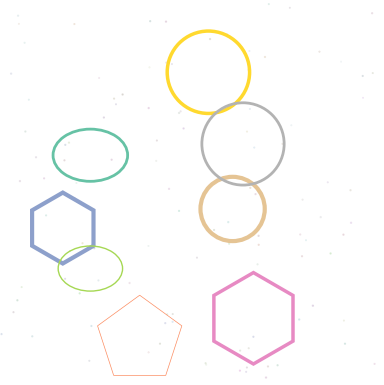[{"shape": "oval", "thickness": 2, "radius": 0.48, "center": [0.235, 0.597]}, {"shape": "pentagon", "thickness": 0.5, "radius": 0.58, "center": [0.363, 0.118]}, {"shape": "hexagon", "thickness": 3, "radius": 0.46, "center": [0.163, 0.408]}, {"shape": "hexagon", "thickness": 2.5, "radius": 0.59, "center": [0.658, 0.173]}, {"shape": "oval", "thickness": 1, "radius": 0.42, "center": [0.235, 0.302]}, {"shape": "circle", "thickness": 2.5, "radius": 0.54, "center": [0.541, 0.812]}, {"shape": "circle", "thickness": 3, "radius": 0.42, "center": [0.604, 0.457]}, {"shape": "circle", "thickness": 2, "radius": 0.53, "center": [0.631, 0.626]}]